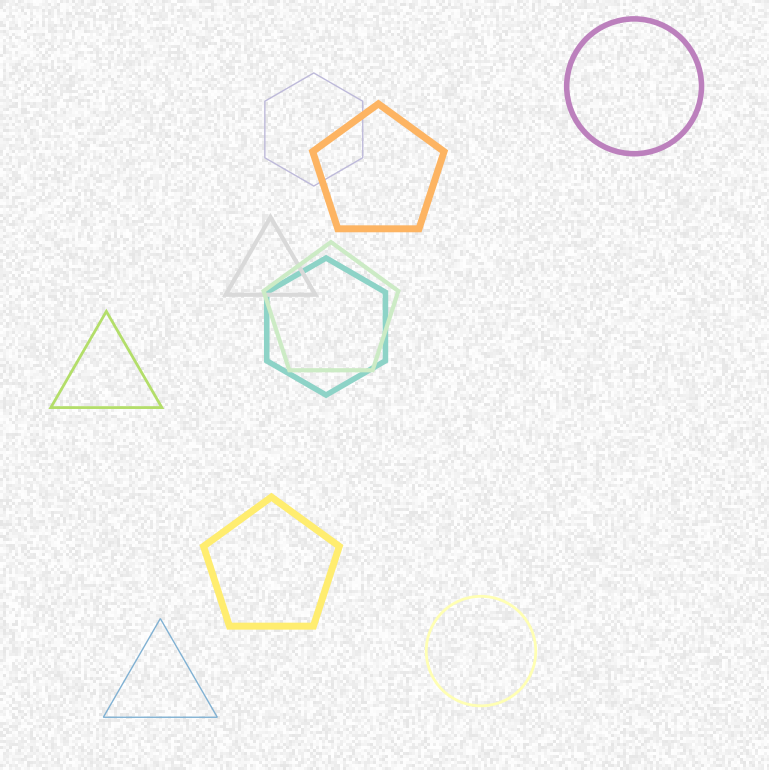[{"shape": "hexagon", "thickness": 2, "radius": 0.44, "center": [0.423, 0.576]}, {"shape": "circle", "thickness": 1, "radius": 0.36, "center": [0.625, 0.154]}, {"shape": "hexagon", "thickness": 0.5, "radius": 0.37, "center": [0.408, 0.832]}, {"shape": "triangle", "thickness": 0.5, "radius": 0.43, "center": [0.208, 0.111]}, {"shape": "pentagon", "thickness": 2.5, "radius": 0.45, "center": [0.491, 0.775]}, {"shape": "triangle", "thickness": 1, "radius": 0.42, "center": [0.138, 0.512]}, {"shape": "triangle", "thickness": 1.5, "radius": 0.34, "center": [0.351, 0.651]}, {"shape": "circle", "thickness": 2, "radius": 0.44, "center": [0.824, 0.888]}, {"shape": "pentagon", "thickness": 1.5, "radius": 0.46, "center": [0.43, 0.594]}, {"shape": "pentagon", "thickness": 2.5, "radius": 0.46, "center": [0.353, 0.262]}]